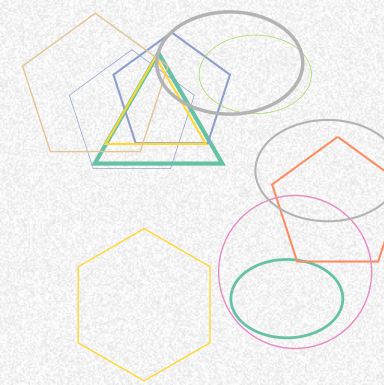[{"shape": "oval", "thickness": 2, "radius": 0.73, "center": [0.745, 0.224]}, {"shape": "triangle", "thickness": 3, "radius": 0.96, "center": [0.412, 0.671]}, {"shape": "pentagon", "thickness": 1.5, "radius": 0.9, "center": [0.877, 0.466]}, {"shape": "pentagon", "thickness": 0.5, "radius": 0.85, "center": [0.342, 0.7]}, {"shape": "pentagon", "thickness": 1.5, "radius": 0.8, "center": [0.446, 0.757]}, {"shape": "circle", "thickness": 1, "radius": 0.99, "center": [0.767, 0.294]}, {"shape": "oval", "thickness": 0.5, "radius": 0.73, "center": [0.663, 0.807]}, {"shape": "triangle", "thickness": 1.5, "radius": 0.75, "center": [0.404, 0.701]}, {"shape": "hexagon", "thickness": 1, "radius": 0.99, "center": [0.374, 0.208]}, {"shape": "pentagon", "thickness": 1, "radius": 0.99, "center": [0.247, 0.767]}, {"shape": "oval", "thickness": 2.5, "radius": 0.95, "center": [0.597, 0.836]}, {"shape": "oval", "thickness": 1.5, "radius": 0.94, "center": [0.851, 0.557]}]